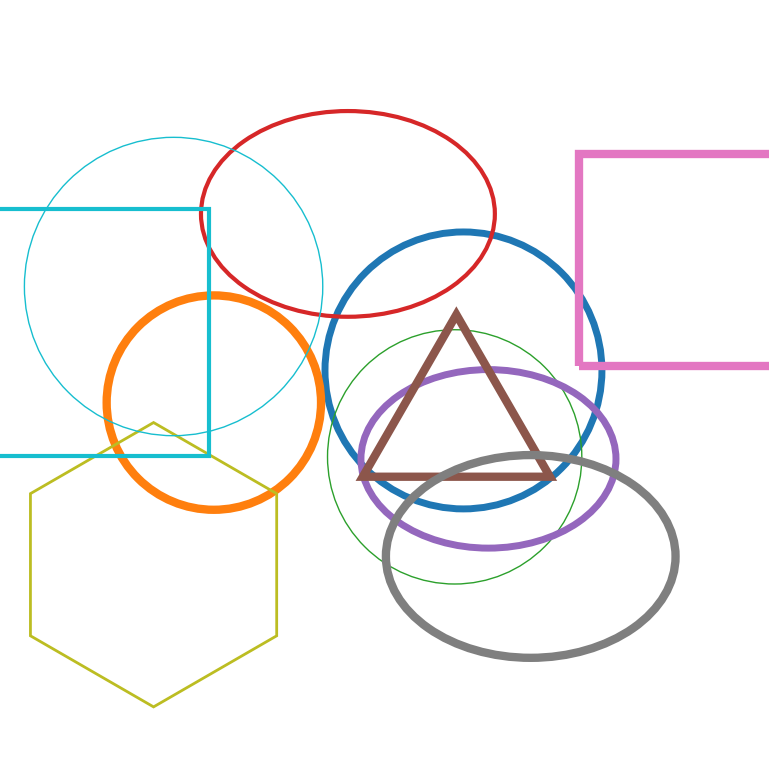[{"shape": "circle", "thickness": 2.5, "radius": 0.9, "center": [0.602, 0.519]}, {"shape": "circle", "thickness": 3, "radius": 0.7, "center": [0.278, 0.477]}, {"shape": "circle", "thickness": 0.5, "radius": 0.83, "center": [0.59, 0.407]}, {"shape": "oval", "thickness": 1.5, "radius": 0.95, "center": [0.452, 0.722]}, {"shape": "oval", "thickness": 2.5, "radius": 0.83, "center": [0.634, 0.404]}, {"shape": "triangle", "thickness": 3, "radius": 0.7, "center": [0.593, 0.451]}, {"shape": "square", "thickness": 3, "radius": 0.69, "center": [0.889, 0.663]}, {"shape": "oval", "thickness": 3, "radius": 0.94, "center": [0.689, 0.277]}, {"shape": "hexagon", "thickness": 1, "radius": 0.92, "center": [0.199, 0.267]}, {"shape": "circle", "thickness": 0.5, "radius": 0.97, "center": [0.225, 0.628]}, {"shape": "square", "thickness": 1.5, "radius": 0.8, "center": [0.111, 0.568]}]